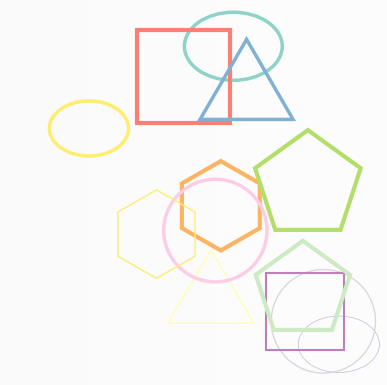[{"shape": "oval", "thickness": 2.5, "radius": 0.63, "center": [0.602, 0.88]}, {"shape": "triangle", "thickness": 1, "radius": 0.64, "center": [0.544, 0.224]}, {"shape": "oval", "thickness": 0.5, "radius": 0.52, "center": [0.874, 0.106]}, {"shape": "square", "thickness": 3, "radius": 0.6, "center": [0.473, 0.801]}, {"shape": "triangle", "thickness": 2.5, "radius": 0.69, "center": [0.636, 0.759]}, {"shape": "hexagon", "thickness": 3, "radius": 0.58, "center": [0.57, 0.466]}, {"shape": "pentagon", "thickness": 3, "radius": 0.72, "center": [0.795, 0.519]}, {"shape": "circle", "thickness": 2.5, "radius": 0.67, "center": [0.556, 0.401]}, {"shape": "circle", "thickness": 1, "radius": 0.67, "center": [0.835, 0.165]}, {"shape": "square", "thickness": 1.5, "radius": 0.5, "center": [0.787, 0.191]}, {"shape": "pentagon", "thickness": 3, "radius": 0.64, "center": [0.782, 0.247]}, {"shape": "oval", "thickness": 2.5, "radius": 0.51, "center": [0.23, 0.666]}, {"shape": "hexagon", "thickness": 1, "radius": 0.57, "center": [0.404, 0.392]}]